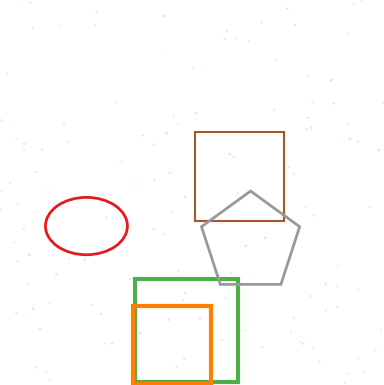[{"shape": "oval", "thickness": 2, "radius": 0.53, "center": [0.225, 0.413]}, {"shape": "square", "thickness": 3, "radius": 0.67, "center": [0.484, 0.143]}, {"shape": "square", "thickness": 3, "radius": 0.51, "center": [0.447, 0.104]}, {"shape": "square", "thickness": 1.5, "radius": 0.58, "center": [0.621, 0.541]}, {"shape": "pentagon", "thickness": 2, "radius": 0.67, "center": [0.651, 0.37]}]